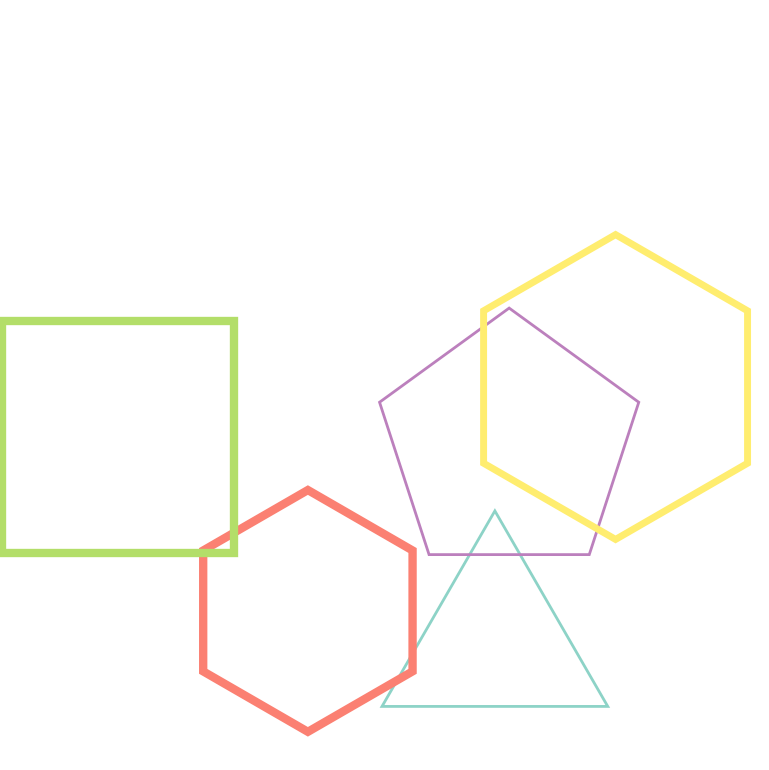[{"shape": "triangle", "thickness": 1, "radius": 0.85, "center": [0.643, 0.167]}, {"shape": "hexagon", "thickness": 3, "radius": 0.78, "center": [0.4, 0.207]}, {"shape": "square", "thickness": 3, "radius": 0.75, "center": [0.153, 0.433]}, {"shape": "pentagon", "thickness": 1, "radius": 0.88, "center": [0.661, 0.423]}, {"shape": "hexagon", "thickness": 2.5, "radius": 0.99, "center": [0.799, 0.497]}]